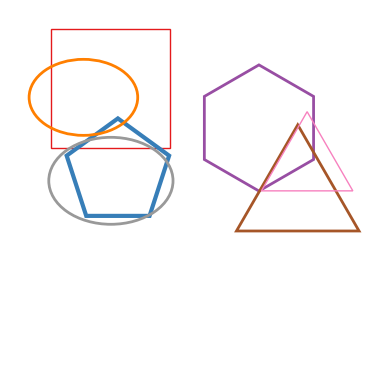[{"shape": "square", "thickness": 1, "radius": 0.77, "center": [0.288, 0.77]}, {"shape": "pentagon", "thickness": 3, "radius": 0.7, "center": [0.306, 0.552]}, {"shape": "hexagon", "thickness": 2, "radius": 0.82, "center": [0.673, 0.668]}, {"shape": "oval", "thickness": 2, "radius": 0.71, "center": [0.217, 0.747]}, {"shape": "triangle", "thickness": 2, "radius": 0.92, "center": [0.773, 0.492]}, {"shape": "triangle", "thickness": 1, "radius": 0.69, "center": [0.798, 0.573]}, {"shape": "oval", "thickness": 2, "radius": 0.81, "center": [0.288, 0.53]}]